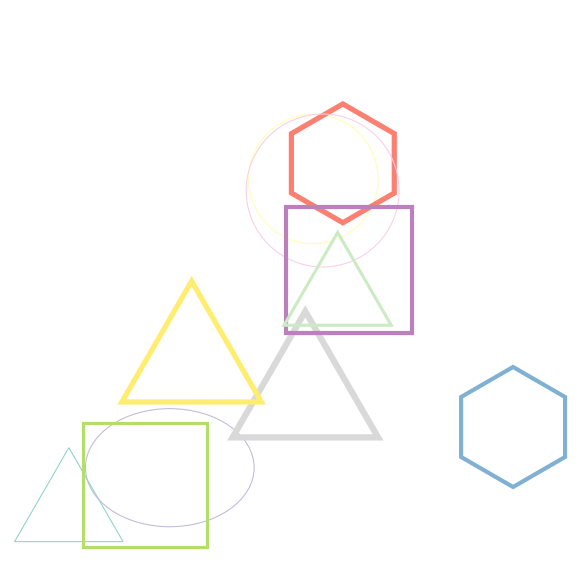[{"shape": "triangle", "thickness": 0.5, "radius": 0.54, "center": [0.119, 0.115]}, {"shape": "circle", "thickness": 0.5, "radius": 0.56, "center": [0.542, 0.689]}, {"shape": "oval", "thickness": 0.5, "radius": 0.73, "center": [0.294, 0.189]}, {"shape": "hexagon", "thickness": 2.5, "radius": 0.51, "center": [0.594, 0.716]}, {"shape": "hexagon", "thickness": 2, "radius": 0.52, "center": [0.888, 0.26]}, {"shape": "square", "thickness": 1.5, "radius": 0.54, "center": [0.251, 0.159]}, {"shape": "circle", "thickness": 0.5, "radius": 0.66, "center": [0.559, 0.669]}, {"shape": "triangle", "thickness": 3, "radius": 0.73, "center": [0.529, 0.314]}, {"shape": "square", "thickness": 2, "radius": 0.55, "center": [0.604, 0.532]}, {"shape": "triangle", "thickness": 1.5, "radius": 0.54, "center": [0.585, 0.489]}, {"shape": "triangle", "thickness": 2.5, "radius": 0.7, "center": [0.332, 0.373]}]